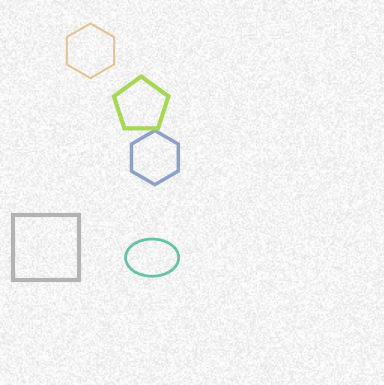[{"shape": "oval", "thickness": 2, "radius": 0.35, "center": [0.395, 0.331]}, {"shape": "hexagon", "thickness": 2.5, "radius": 0.35, "center": [0.402, 0.591]}, {"shape": "pentagon", "thickness": 3, "radius": 0.37, "center": [0.367, 0.727]}, {"shape": "hexagon", "thickness": 1.5, "radius": 0.36, "center": [0.235, 0.868]}, {"shape": "square", "thickness": 3, "radius": 0.42, "center": [0.119, 0.357]}]